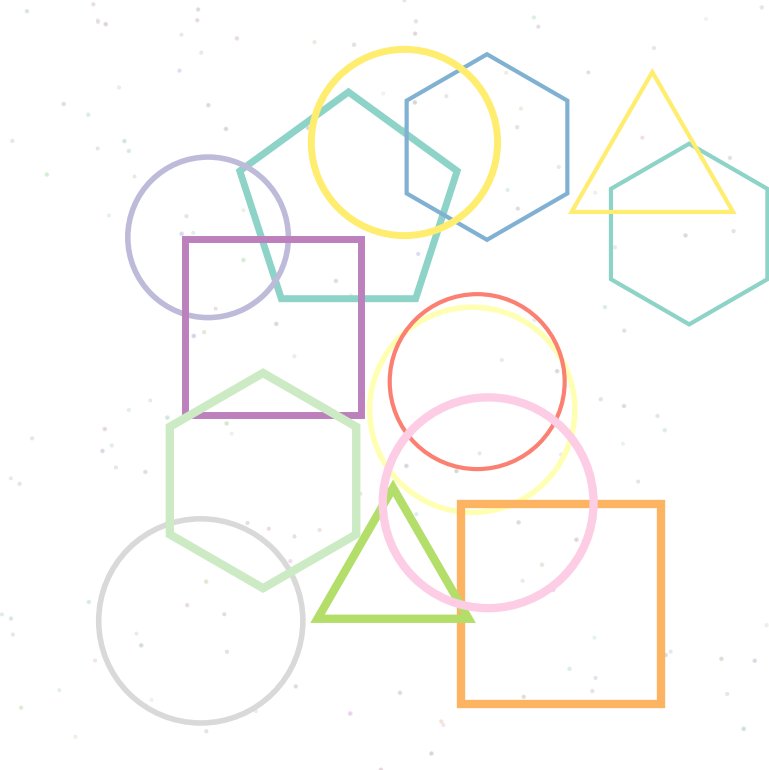[{"shape": "hexagon", "thickness": 1.5, "radius": 0.59, "center": [0.895, 0.696]}, {"shape": "pentagon", "thickness": 2.5, "radius": 0.74, "center": [0.453, 0.732]}, {"shape": "circle", "thickness": 2, "radius": 0.67, "center": [0.613, 0.468]}, {"shape": "circle", "thickness": 2, "radius": 0.52, "center": [0.27, 0.692]}, {"shape": "circle", "thickness": 1.5, "radius": 0.57, "center": [0.62, 0.504]}, {"shape": "hexagon", "thickness": 1.5, "radius": 0.6, "center": [0.632, 0.809]}, {"shape": "square", "thickness": 3, "radius": 0.65, "center": [0.728, 0.216]}, {"shape": "triangle", "thickness": 3, "radius": 0.57, "center": [0.51, 0.253]}, {"shape": "circle", "thickness": 3, "radius": 0.68, "center": [0.634, 0.347]}, {"shape": "circle", "thickness": 2, "radius": 0.66, "center": [0.261, 0.194]}, {"shape": "square", "thickness": 2.5, "radius": 0.57, "center": [0.355, 0.576]}, {"shape": "hexagon", "thickness": 3, "radius": 0.7, "center": [0.342, 0.376]}, {"shape": "triangle", "thickness": 1.5, "radius": 0.61, "center": [0.847, 0.785]}, {"shape": "circle", "thickness": 2.5, "radius": 0.6, "center": [0.525, 0.815]}]